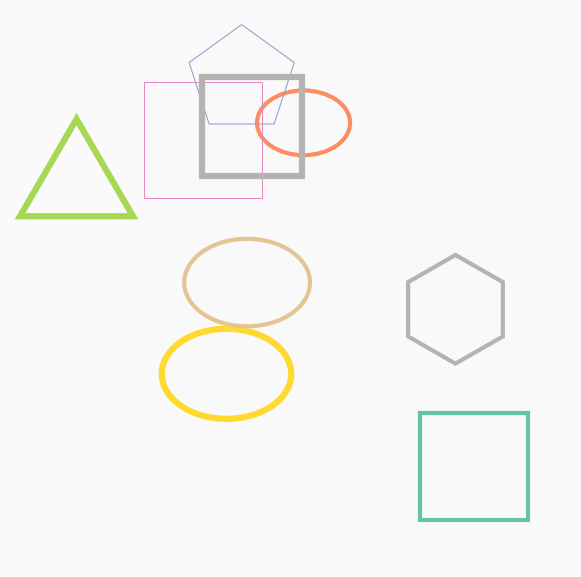[{"shape": "square", "thickness": 2, "radius": 0.47, "center": [0.816, 0.191]}, {"shape": "oval", "thickness": 2, "radius": 0.4, "center": [0.522, 0.786]}, {"shape": "pentagon", "thickness": 0.5, "radius": 0.48, "center": [0.416, 0.861]}, {"shape": "square", "thickness": 0.5, "radius": 0.51, "center": [0.349, 0.757]}, {"shape": "triangle", "thickness": 3, "radius": 0.56, "center": [0.132, 0.681]}, {"shape": "oval", "thickness": 3, "radius": 0.56, "center": [0.39, 0.352]}, {"shape": "oval", "thickness": 2, "radius": 0.54, "center": [0.425, 0.51]}, {"shape": "square", "thickness": 3, "radius": 0.43, "center": [0.433, 0.78]}, {"shape": "hexagon", "thickness": 2, "radius": 0.47, "center": [0.784, 0.464]}]